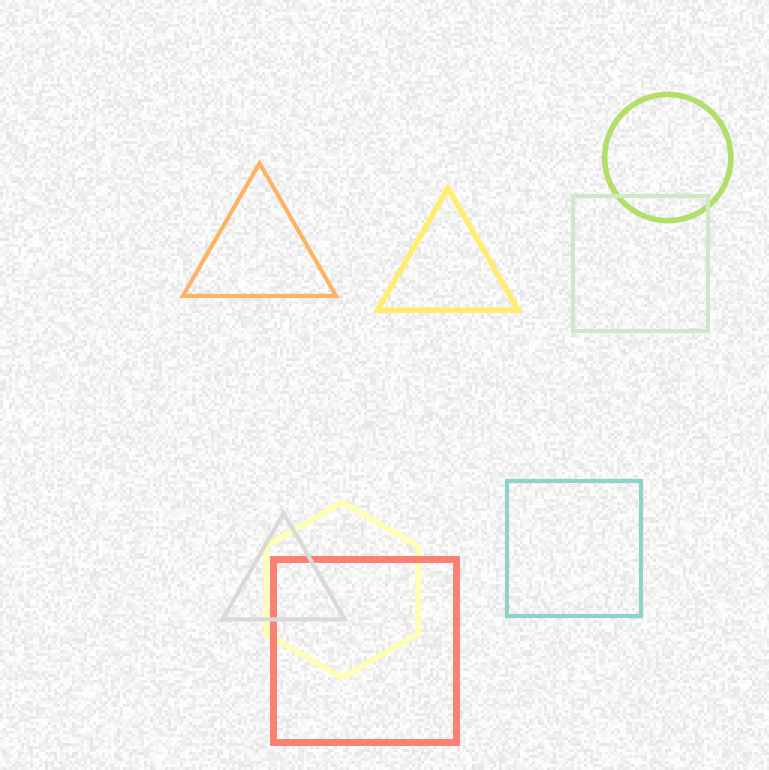[{"shape": "square", "thickness": 1.5, "radius": 0.44, "center": [0.745, 0.288]}, {"shape": "hexagon", "thickness": 2, "radius": 0.57, "center": [0.444, 0.234]}, {"shape": "square", "thickness": 2.5, "radius": 0.59, "center": [0.474, 0.155]}, {"shape": "triangle", "thickness": 1.5, "radius": 0.57, "center": [0.337, 0.673]}, {"shape": "circle", "thickness": 2, "radius": 0.41, "center": [0.867, 0.795]}, {"shape": "triangle", "thickness": 1.5, "radius": 0.46, "center": [0.368, 0.242]}, {"shape": "square", "thickness": 1.5, "radius": 0.44, "center": [0.831, 0.658]}, {"shape": "triangle", "thickness": 2, "radius": 0.53, "center": [0.582, 0.65]}]